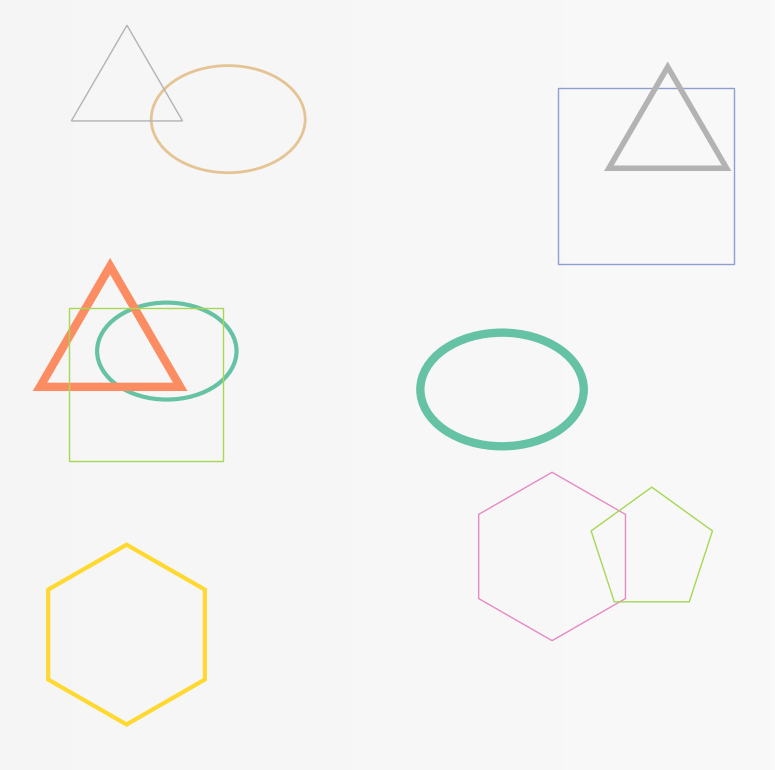[{"shape": "oval", "thickness": 1.5, "radius": 0.45, "center": [0.215, 0.544]}, {"shape": "oval", "thickness": 3, "radius": 0.53, "center": [0.648, 0.494]}, {"shape": "triangle", "thickness": 3, "radius": 0.52, "center": [0.142, 0.55]}, {"shape": "square", "thickness": 0.5, "radius": 0.57, "center": [0.834, 0.771]}, {"shape": "hexagon", "thickness": 0.5, "radius": 0.55, "center": [0.712, 0.277]}, {"shape": "square", "thickness": 0.5, "radius": 0.5, "center": [0.188, 0.501]}, {"shape": "pentagon", "thickness": 0.5, "radius": 0.41, "center": [0.841, 0.285]}, {"shape": "hexagon", "thickness": 1.5, "radius": 0.58, "center": [0.163, 0.176]}, {"shape": "oval", "thickness": 1, "radius": 0.5, "center": [0.294, 0.845]}, {"shape": "triangle", "thickness": 2, "radius": 0.44, "center": [0.862, 0.825]}, {"shape": "triangle", "thickness": 0.5, "radius": 0.41, "center": [0.164, 0.884]}]